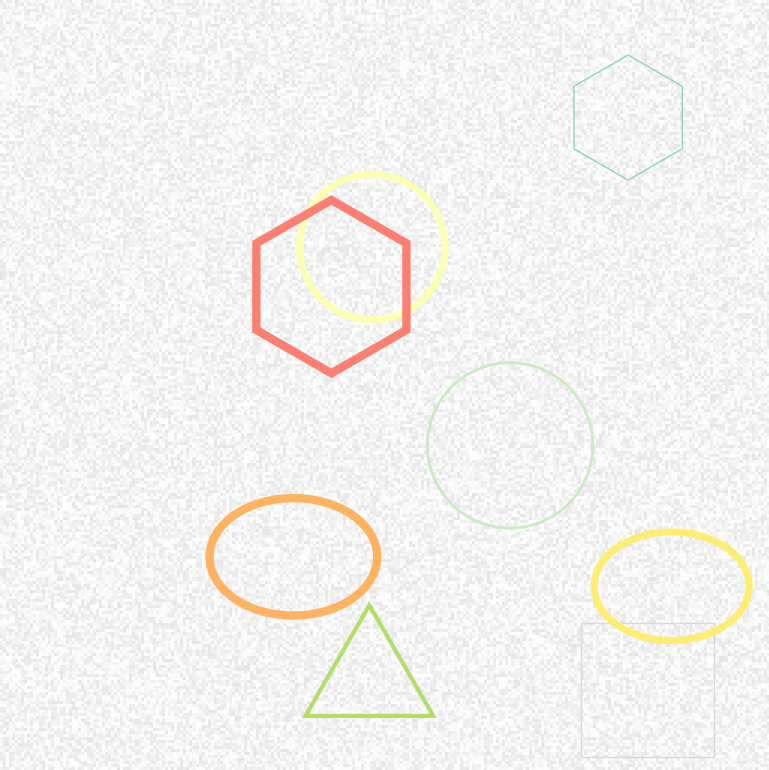[{"shape": "hexagon", "thickness": 0.5, "radius": 0.41, "center": [0.816, 0.847]}, {"shape": "circle", "thickness": 2.5, "radius": 0.47, "center": [0.483, 0.679]}, {"shape": "hexagon", "thickness": 3, "radius": 0.56, "center": [0.43, 0.628]}, {"shape": "oval", "thickness": 3, "radius": 0.54, "center": [0.381, 0.277]}, {"shape": "triangle", "thickness": 1.5, "radius": 0.48, "center": [0.48, 0.118]}, {"shape": "square", "thickness": 0.5, "radius": 0.43, "center": [0.841, 0.104]}, {"shape": "circle", "thickness": 1, "radius": 0.54, "center": [0.662, 0.422]}, {"shape": "oval", "thickness": 2.5, "radius": 0.5, "center": [0.872, 0.239]}]